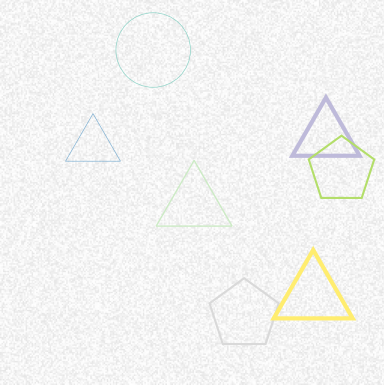[{"shape": "circle", "thickness": 0.5, "radius": 0.48, "center": [0.398, 0.87]}, {"shape": "triangle", "thickness": 3, "radius": 0.5, "center": [0.847, 0.646]}, {"shape": "triangle", "thickness": 0.5, "radius": 0.41, "center": [0.242, 0.622]}, {"shape": "pentagon", "thickness": 1.5, "radius": 0.45, "center": [0.887, 0.558]}, {"shape": "pentagon", "thickness": 1.5, "radius": 0.47, "center": [0.634, 0.183]}, {"shape": "triangle", "thickness": 1, "radius": 0.57, "center": [0.504, 0.47]}, {"shape": "triangle", "thickness": 3, "radius": 0.59, "center": [0.814, 0.232]}]